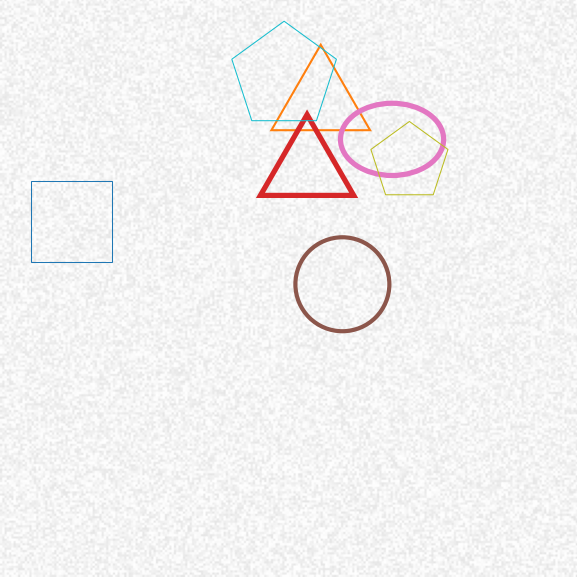[{"shape": "square", "thickness": 0.5, "radius": 0.35, "center": [0.124, 0.615]}, {"shape": "triangle", "thickness": 1, "radius": 0.49, "center": [0.555, 0.823]}, {"shape": "triangle", "thickness": 2.5, "radius": 0.47, "center": [0.532, 0.707]}, {"shape": "circle", "thickness": 2, "radius": 0.41, "center": [0.593, 0.507]}, {"shape": "oval", "thickness": 2.5, "radius": 0.45, "center": [0.679, 0.758]}, {"shape": "pentagon", "thickness": 0.5, "radius": 0.35, "center": [0.709, 0.719]}, {"shape": "pentagon", "thickness": 0.5, "radius": 0.48, "center": [0.492, 0.867]}]